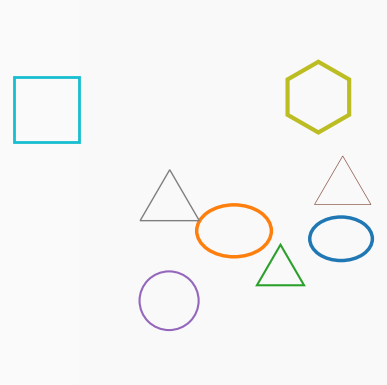[{"shape": "oval", "thickness": 2.5, "radius": 0.4, "center": [0.88, 0.38]}, {"shape": "oval", "thickness": 2.5, "radius": 0.48, "center": [0.604, 0.4]}, {"shape": "triangle", "thickness": 1.5, "radius": 0.35, "center": [0.724, 0.294]}, {"shape": "circle", "thickness": 1.5, "radius": 0.38, "center": [0.436, 0.219]}, {"shape": "triangle", "thickness": 0.5, "radius": 0.42, "center": [0.884, 0.511]}, {"shape": "triangle", "thickness": 1, "radius": 0.44, "center": [0.438, 0.471]}, {"shape": "hexagon", "thickness": 3, "radius": 0.46, "center": [0.822, 0.748]}, {"shape": "square", "thickness": 2, "radius": 0.42, "center": [0.119, 0.716]}]